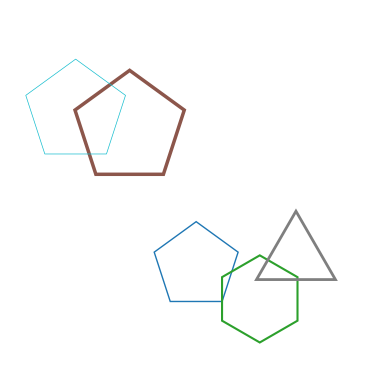[{"shape": "pentagon", "thickness": 1, "radius": 0.57, "center": [0.509, 0.31]}, {"shape": "hexagon", "thickness": 1.5, "radius": 0.57, "center": [0.675, 0.224]}, {"shape": "pentagon", "thickness": 2.5, "radius": 0.75, "center": [0.337, 0.668]}, {"shape": "triangle", "thickness": 2, "radius": 0.59, "center": [0.769, 0.333]}, {"shape": "pentagon", "thickness": 0.5, "radius": 0.68, "center": [0.196, 0.71]}]